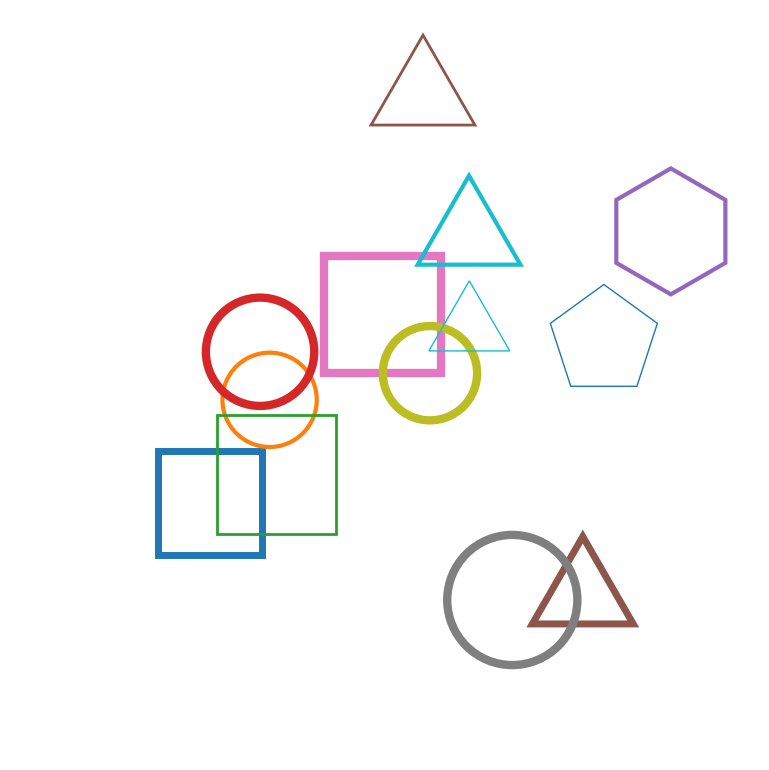[{"shape": "pentagon", "thickness": 0.5, "radius": 0.37, "center": [0.784, 0.557]}, {"shape": "square", "thickness": 2.5, "radius": 0.34, "center": [0.273, 0.347]}, {"shape": "circle", "thickness": 1.5, "radius": 0.31, "center": [0.35, 0.481]}, {"shape": "square", "thickness": 1, "radius": 0.39, "center": [0.359, 0.383]}, {"shape": "circle", "thickness": 3, "radius": 0.35, "center": [0.338, 0.543]}, {"shape": "hexagon", "thickness": 1.5, "radius": 0.41, "center": [0.871, 0.699]}, {"shape": "triangle", "thickness": 1, "radius": 0.39, "center": [0.549, 0.877]}, {"shape": "triangle", "thickness": 2.5, "radius": 0.38, "center": [0.757, 0.228]}, {"shape": "square", "thickness": 3, "radius": 0.38, "center": [0.497, 0.592]}, {"shape": "circle", "thickness": 3, "radius": 0.42, "center": [0.665, 0.221]}, {"shape": "circle", "thickness": 3, "radius": 0.31, "center": [0.558, 0.515]}, {"shape": "triangle", "thickness": 0.5, "radius": 0.3, "center": [0.61, 0.575]}, {"shape": "triangle", "thickness": 1.5, "radius": 0.39, "center": [0.609, 0.695]}]